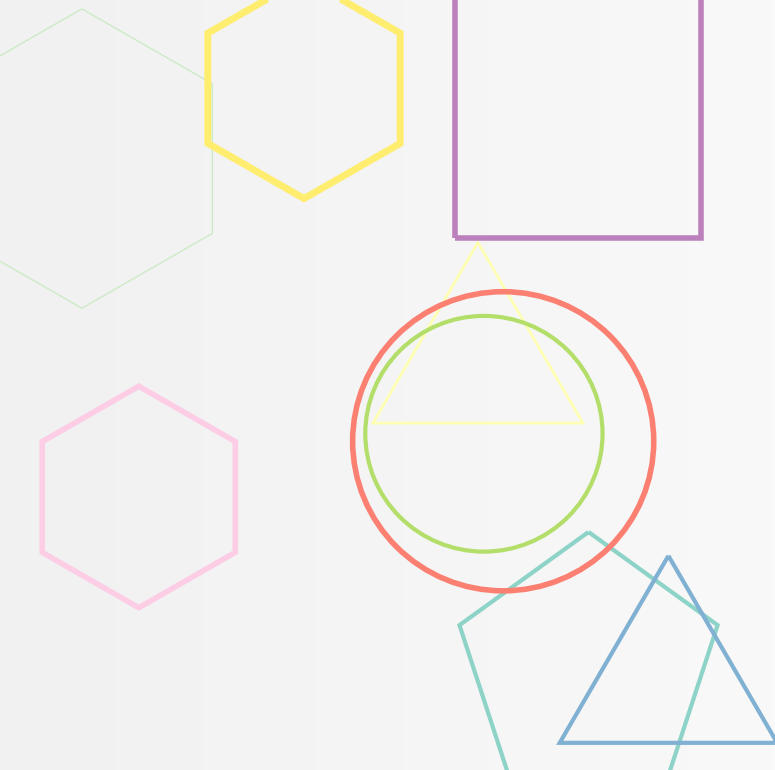[{"shape": "pentagon", "thickness": 1.5, "radius": 0.88, "center": [0.759, 0.134]}, {"shape": "triangle", "thickness": 1, "radius": 0.78, "center": [0.617, 0.529]}, {"shape": "circle", "thickness": 2, "radius": 0.97, "center": [0.649, 0.427]}, {"shape": "triangle", "thickness": 1.5, "radius": 0.81, "center": [0.862, 0.116]}, {"shape": "circle", "thickness": 1.5, "radius": 0.77, "center": [0.624, 0.437]}, {"shape": "hexagon", "thickness": 2, "radius": 0.72, "center": [0.179, 0.355]}, {"shape": "square", "thickness": 2, "radius": 0.8, "center": [0.746, 0.85]}, {"shape": "hexagon", "thickness": 0.5, "radius": 0.97, "center": [0.106, 0.794]}, {"shape": "hexagon", "thickness": 2.5, "radius": 0.72, "center": [0.392, 0.885]}]